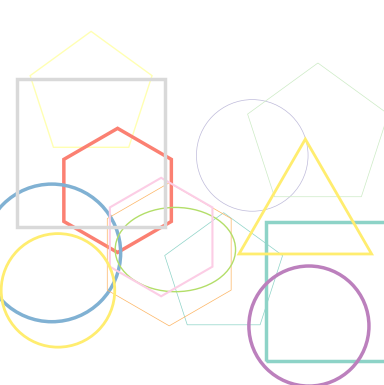[{"shape": "pentagon", "thickness": 0.5, "radius": 0.8, "center": [0.581, 0.287]}, {"shape": "square", "thickness": 2.5, "radius": 0.9, "center": [0.873, 0.244]}, {"shape": "pentagon", "thickness": 1, "radius": 0.83, "center": [0.237, 0.752]}, {"shape": "circle", "thickness": 0.5, "radius": 0.72, "center": [0.655, 0.596]}, {"shape": "hexagon", "thickness": 2.5, "radius": 0.81, "center": [0.305, 0.505]}, {"shape": "circle", "thickness": 2.5, "radius": 0.89, "center": [0.135, 0.343]}, {"shape": "hexagon", "thickness": 0.5, "radius": 0.93, "center": [0.44, 0.339]}, {"shape": "oval", "thickness": 1, "radius": 0.78, "center": [0.456, 0.352]}, {"shape": "hexagon", "thickness": 1.5, "radius": 0.77, "center": [0.419, 0.384]}, {"shape": "square", "thickness": 2.5, "radius": 0.96, "center": [0.236, 0.602]}, {"shape": "circle", "thickness": 2.5, "radius": 0.78, "center": [0.802, 0.153]}, {"shape": "pentagon", "thickness": 0.5, "radius": 0.96, "center": [0.826, 0.644]}, {"shape": "triangle", "thickness": 2, "radius": 0.99, "center": [0.793, 0.44]}, {"shape": "circle", "thickness": 2, "radius": 0.74, "center": [0.151, 0.246]}]